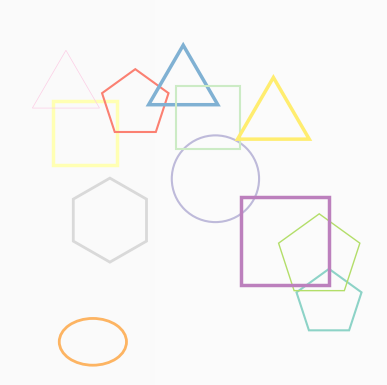[{"shape": "pentagon", "thickness": 1.5, "radius": 0.44, "center": [0.849, 0.213]}, {"shape": "square", "thickness": 2.5, "radius": 0.41, "center": [0.219, 0.655]}, {"shape": "circle", "thickness": 1.5, "radius": 0.56, "center": [0.556, 0.536]}, {"shape": "pentagon", "thickness": 1.5, "radius": 0.45, "center": [0.349, 0.73]}, {"shape": "triangle", "thickness": 2.5, "radius": 0.52, "center": [0.473, 0.78]}, {"shape": "oval", "thickness": 2, "radius": 0.43, "center": [0.24, 0.112]}, {"shape": "pentagon", "thickness": 1, "radius": 0.55, "center": [0.824, 0.334]}, {"shape": "triangle", "thickness": 0.5, "radius": 0.5, "center": [0.17, 0.769]}, {"shape": "hexagon", "thickness": 2, "radius": 0.55, "center": [0.284, 0.428]}, {"shape": "square", "thickness": 2.5, "radius": 0.57, "center": [0.734, 0.374]}, {"shape": "square", "thickness": 1.5, "radius": 0.41, "center": [0.537, 0.696]}, {"shape": "triangle", "thickness": 2.5, "radius": 0.53, "center": [0.706, 0.692]}]